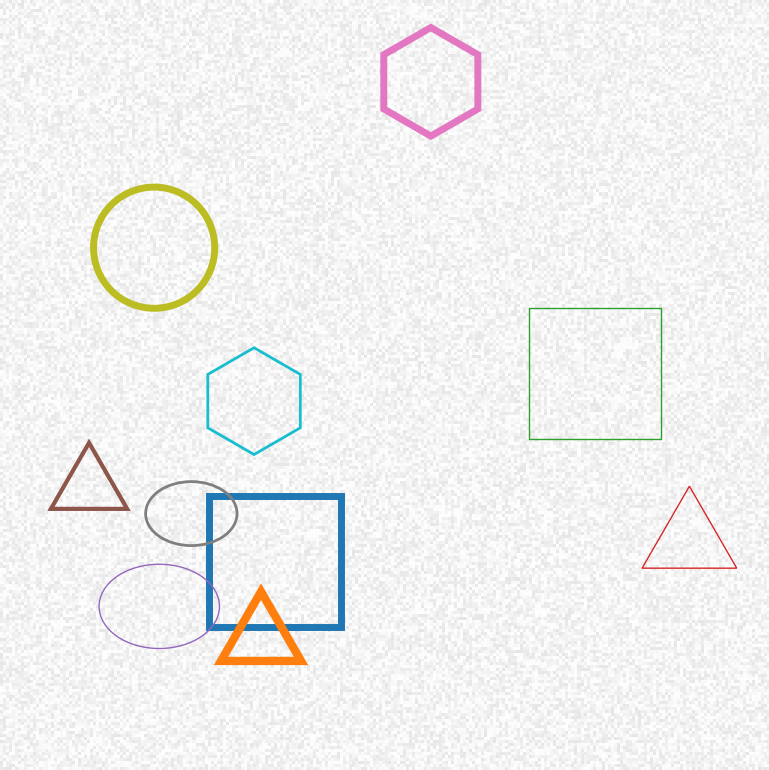[{"shape": "square", "thickness": 2.5, "radius": 0.43, "center": [0.357, 0.271]}, {"shape": "triangle", "thickness": 3, "radius": 0.3, "center": [0.339, 0.172]}, {"shape": "square", "thickness": 0.5, "radius": 0.43, "center": [0.773, 0.515]}, {"shape": "triangle", "thickness": 0.5, "radius": 0.35, "center": [0.895, 0.298]}, {"shape": "oval", "thickness": 0.5, "radius": 0.39, "center": [0.207, 0.212]}, {"shape": "triangle", "thickness": 1.5, "radius": 0.29, "center": [0.116, 0.368]}, {"shape": "hexagon", "thickness": 2.5, "radius": 0.35, "center": [0.56, 0.894]}, {"shape": "oval", "thickness": 1, "radius": 0.3, "center": [0.249, 0.333]}, {"shape": "circle", "thickness": 2.5, "radius": 0.39, "center": [0.2, 0.678]}, {"shape": "hexagon", "thickness": 1, "radius": 0.35, "center": [0.33, 0.479]}]